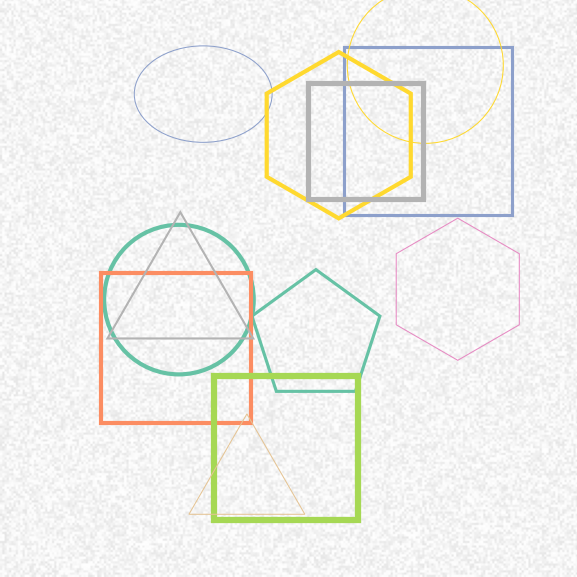[{"shape": "pentagon", "thickness": 1.5, "radius": 0.58, "center": [0.547, 0.416]}, {"shape": "circle", "thickness": 2, "radius": 0.65, "center": [0.31, 0.48]}, {"shape": "square", "thickness": 2, "radius": 0.65, "center": [0.305, 0.397]}, {"shape": "oval", "thickness": 0.5, "radius": 0.6, "center": [0.352, 0.836]}, {"shape": "square", "thickness": 1.5, "radius": 0.73, "center": [0.741, 0.772]}, {"shape": "hexagon", "thickness": 0.5, "radius": 0.62, "center": [0.793, 0.498]}, {"shape": "square", "thickness": 3, "radius": 0.62, "center": [0.496, 0.224]}, {"shape": "circle", "thickness": 0.5, "radius": 0.68, "center": [0.736, 0.886]}, {"shape": "hexagon", "thickness": 2, "radius": 0.72, "center": [0.587, 0.765]}, {"shape": "triangle", "thickness": 0.5, "radius": 0.58, "center": [0.428, 0.167]}, {"shape": "triangle", "thickness": 1, "radius": 0.73, "center": [0.312, 0.486]}, {"shape": "square", "thickness": 2.5, "radius": 0.5, "center": [0.633, 0.756]}]